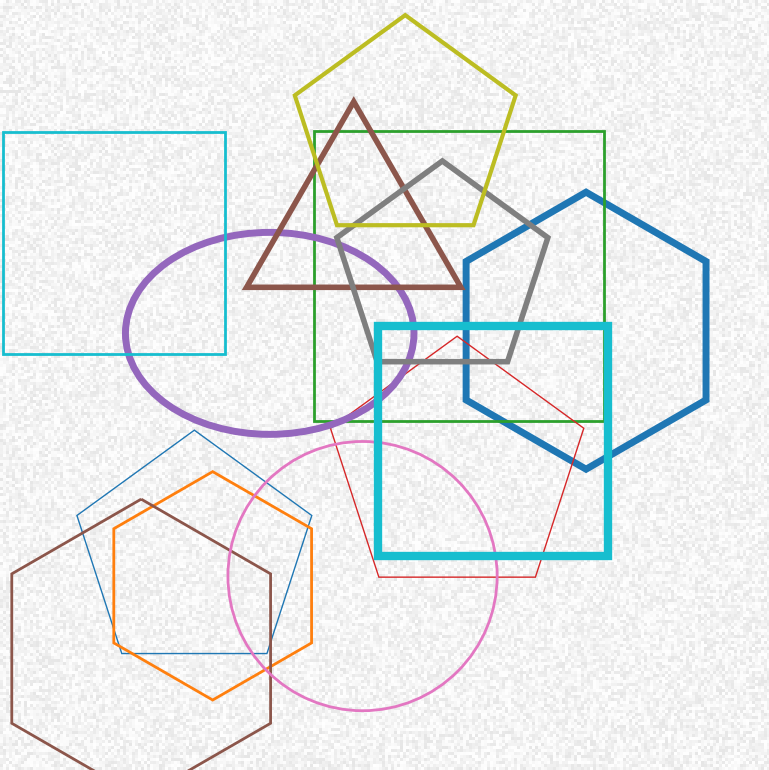[{"shape": "pentagon", "thickness": 0.5, "radius": 0.8, "center": [0.252, 0.281]}, {"shape": "hexagon", "thickness": 2.5, "radius": 0.9, "center": [0.761, 0.571]}, {"shape": "hexagon", "thickness": 1, "radius": 0.74, "center": [0.276, 0.239]}, {"shape": "square", "thickness": 1, "radius": 0.94, "center": [0.596, 0.642]}, {"shape": "pentagon", "thickness": 0.5, "radius": 0.86, "center": [0.594, 0.39]}, {"shape": "oval", "thickness": 2.5, "radius": 0.94, "center": [0.35, 0.567]}, {"shape": "triangle", "thickness": 2, "radius": 0.8, "center": [0.459, 0.707]}, {"shape": "hexagon", "thickness": 1, "radius": 0.97, "center": [0.183, 0.158]}, {"shape": "circle", "thickness": 1, "radius": 0.87, "center": [0.471, 0.252]}, {"shape": "pentagon", "thickness": 2, "radius": 0.72, "center": [0.574, 0.647]}, {"shape": "pentagon", "thickness": 1.5, "radius": 0.75, "center": [0.526, 0.83]}, {"shape": "square", "thickness": 1, "radius": 0.72, "center": [0.148, 0.685]}, {"shape": "square", "thickness": 3, "radius": 0.75, "center": [0.64, 0.428]}]